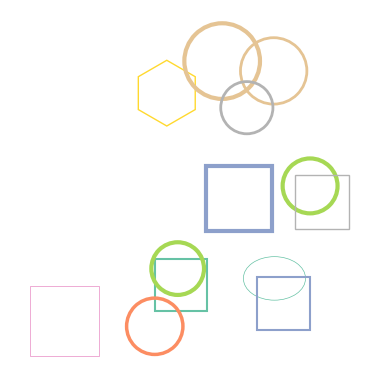[{"shape": "oval", "thickness": 0.5, "radius": 0.4, "center": [0.713, 0.277]}, {"shape": "square", "thickness": 1.5, "radius": 0.34, "center": [0.469, 0.26]}, {"shape": "circle", "thickness": 2.5, "radius": 0.37, "center": [0.402, 0.153]}, {"shape": "square", "thickness": 3, "radius": 0.43, "center": [0.621, 0.484]}, {"shape": "square", "thickness": 1.5, "radius": 0.34, "center": [0.737, 0.212]}, {"shape": "square", "thickness": 0.5, "radius": 0.45, "center": [0.168, 0.166]}, {"shape": "circle", "thickness": 3, "radius": 0.36, "center": [0.805, 0.517]}, {"shape": "circle", "thickness": 3, "radius": 0.34, "center": [0.461, 0.302]}, {"shape": "hexagon", "thickness": 1, "radius": 0.43, "center": [0.433, 0.758]}, {"shape": "circle", "thickness": 3, "radius": 0.49, "center": [0.577, 0.841]}, {"shape": "circle", "thickness": 2, "radius": 0.43, "center": [0.711, 0.816]}, {"shape": "circle", "thickness": 2, "radius": 0.34, "center": [0.641, 0.72]}, {"shape": "square", "thickness": 1, "radius": 0.35, "center": [0.837, 0.475]}]